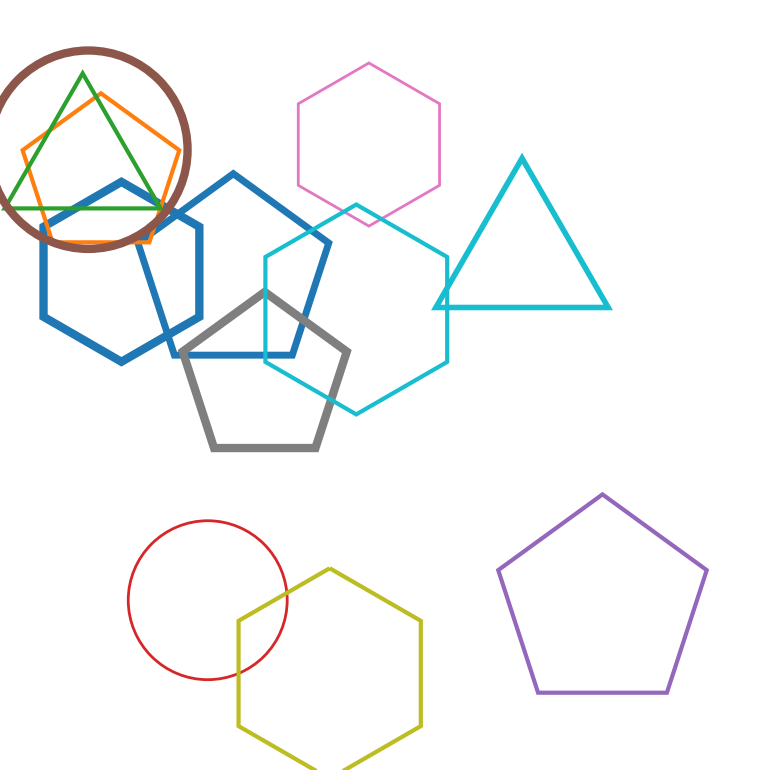[{"shape": "pentagon", "thickness": 2.5, "radius": 0.65, "center": [0.303, 0.644]}, {"shape": "hexagon", "thickness": 3, "radius": 0.58, "center": [0.158, 0.647]}, {"shape": "pentagon", "thickness": 1.5, "radius": 0.53, "center": [0.131, 0.772]}, {"shape": "triangle", "thickness": 1.5, "radius": 0.58, "center": [0.107, 0.788]}, {"shape": "circle", "thickness": 1, "radius": 0.52, "center": [0.27, 0.221]}, {"shape": "pentagon", "thickness": 1.5, "radius": 0.71, "center": [0.782, 0.216]}, {"shape": "circle", "thickness": 3, "radius": 0.64, "center": [0.115, 0.806]}, {"shape": "hexagon", "thickness": 1, "radius": 0.53, "center": [0.479, 0.812]}, {"shape": "pentagon", "thickness": 3, "radius": 0.56, "center": [0.344, 0.509]}, {"shape": "hexagon", "thickness": 1.5, "radius": 0.68, "center": [0.428, 0.125]}, {"shape": "triangle", "thickness": 2, "radius": 0.65, "center": [0.678, 0.665]}, {"shape": "hexagon", "thickness": 1.5, "radius": 0.68, "center": [0.463, 0.598]}]